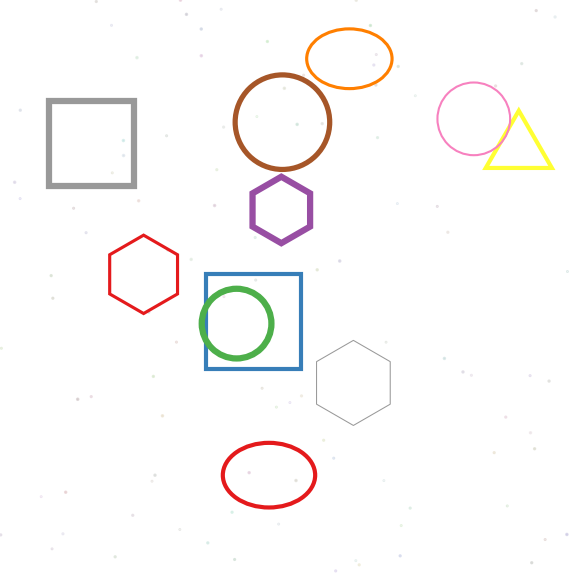[{"shape": "oval", "thickness": 2, "radius": 0.4, "center": [0.466, 0.176]}, {"shape": "hexagon", "thickness": 1.5, "radius": 0.34, "center": [0.249, 0.524]}, {"shape": "square", "thickness": 2, "radius": 0.41, "center": [0.439, 0.442]}, {"shape": "circle", "thickness": 3, "radius": 0.3, "center": [0.41, 0.439]}, {"shape": "hexagon", "thickness": 3, "radius": 0.29, "center": [0.487, 0.636]}, {"shape": "oval", "thickness": 1.5, "radius": 0.37, "center": [0.605, 0.897]}, {"shape": "triangle", "thickness": 2, "radius": 0.33, "center": [0.898, 0.741]}, {"shape": "circle", "thickness": 2.5, "radius": 0.41, "center": [0.489, 0.788]}, {"shape": "circle", "thickness": 1, "radius": 0.31, "center": [0.82, 0.793]}, {"shape": "hexagon", "thickness": 0.5, "radius": 0.37, "center": [0.612, 0.336]}, {"shape": "square", "thickness": 3, "radius": 0.37, "center": [0.158, 0.751]}]